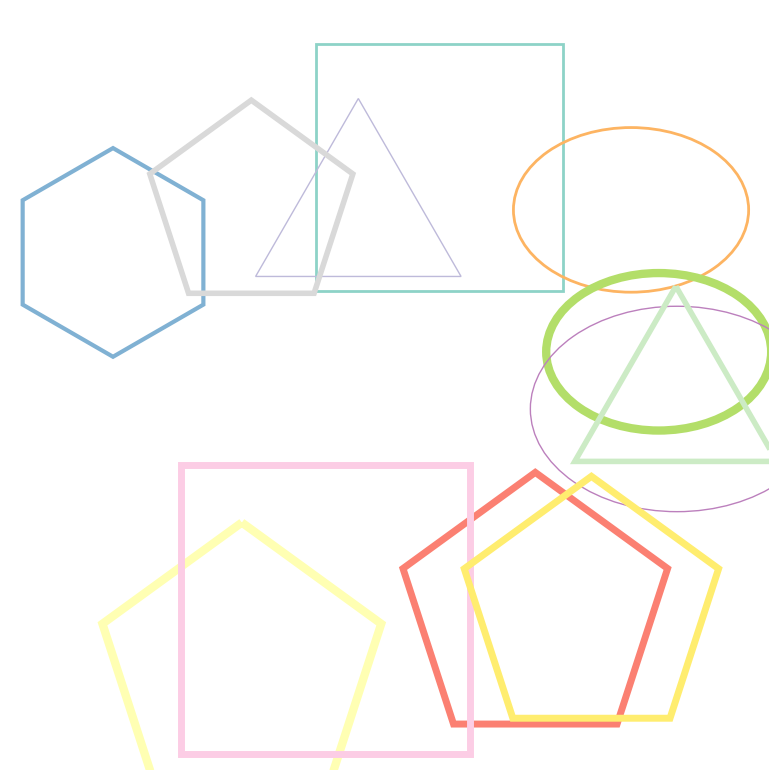[{"shape": "square", "thickness": 1, "radius": 0.8, "center": [0.571, 0.782]}, {"shape": "pentagon", "thickness": 3, "radius": 0.95, "center": [0.314, 0.131]}, {"shape": "triangle", "thickness": 0.5, "radius": 0.77, "center": [0.465, 0.718]}, {"shape": "pentagon", "thickness": 2.5, "radius": 0.9, "center": [0.695, 0.206]}, {"shape": "hexagon", "thickness": 1.5, "radius": 0.68, "center": [0.147, 0.672]}, {"shape": "oval", "thickness": 1, "radius": 0.76, "center": [0.82, 0.727]}, {"shape": "oval", "thickness": 3, "radius": 0.73, "center": [0.855, 0.543]}, {"shape": "square", "thickness": 2.5, "radius": 0.94, "center": [0.422, 0.208]}, {"shape": "pentagon", "thickness": 2, "radius": 0.69, "center": [0.326, 0.731]}, {"shape": "oval", "thickness": 0.5, "radius": 0.95, "center": [0.879, 0.469]}, {"shape": "triangle", "thickness": 2, "radius": 0.76, "center": [0.878, 0.477]}, {"shape": "pentagon", "thickness": 2.5, "radius": 0.87, "center": [0.768, 0.208]}]